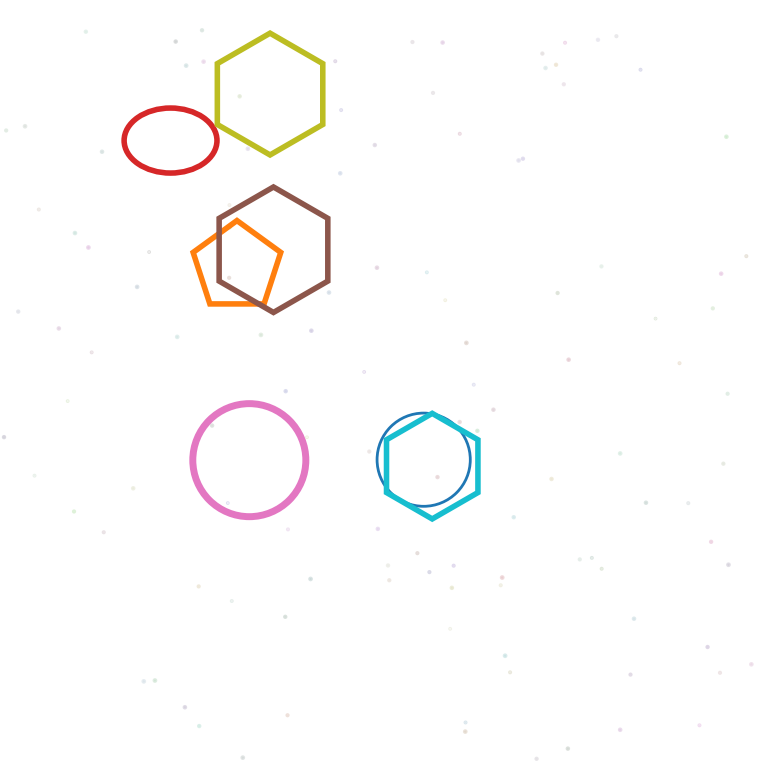[{"shape": "circle", "thickness": 1, "radius": 0.3, "center": [0.55, 0.403]}, {"shape": "pentagon", "thickness": 2, "radius": 0.3, "center": [0.308, 0.654]}, {"shape": "oval", "thickness": 2, "radius": 0.3, "center": [0.221, 0.817]}, {"shape": "hexagon", "thickness": 2, "radius": 0.41, "center": [0.355, 0.676]}, {"shape": "circle", "thickness": 2.5, "radius": 0.37, "center": [0.324, 0.402]}, {"shape": "hexagon", "thickness": 2, "radius": 0.4, "center": [0.351, 0.878]}, {"shape": "hexagon", "thickness": 2, "radius": 0.34, "center": [0.561, 0.395]}]